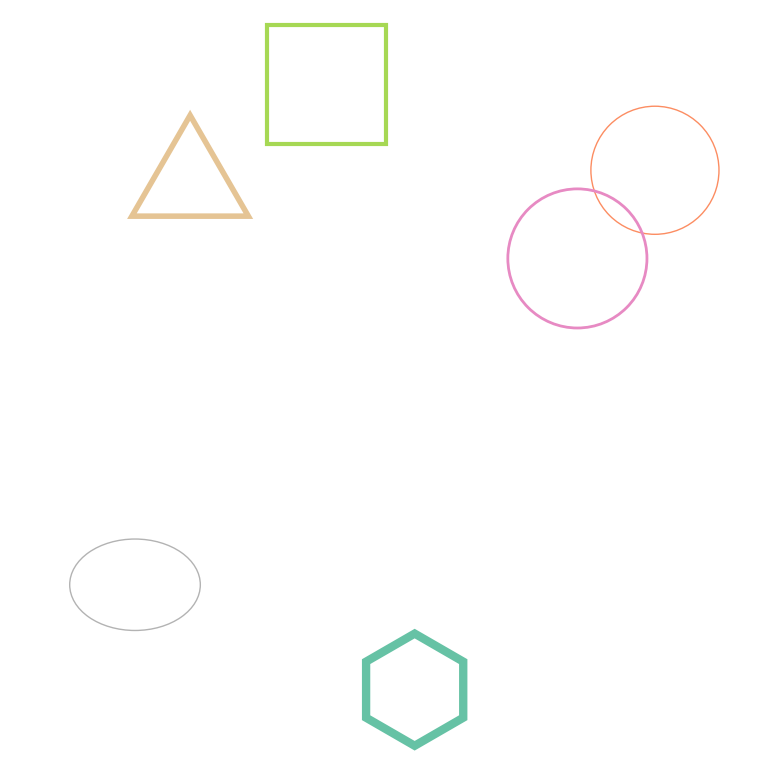[{"shape": "hexagon", "thickness": 3, "radius": 0.36, "center": [0.539, 0.104]}, {"shape": "circle", "thickness": 0.5, "radius": 0.42, "center": [0.851, 0.779]}, {"shape": "circle", "thickness": 1, "radius": 0.45, "center": [0.75, 0.664]}, {"shape": "square", "thickness": 1.5, "radius": 0.38, "center": [0.424, 0.89]}, {"shape": "triangle", "thickness": 2, "radius": 0.44, "center": [0.247, 0.763]}, {"shape": "oval", "thickness": 0.5, "radius": 0.42, "center": [0.175, 0.241]}]